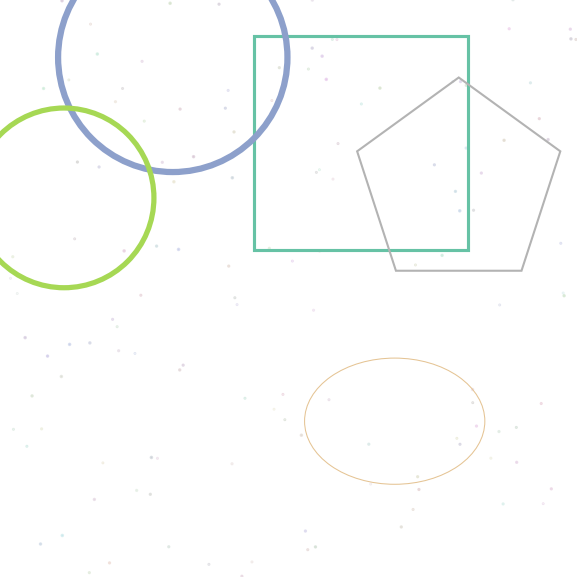[{"shape": "square", "thickness": 1.5, "radius": 0.93, "center": [0.625, 0.751]}, {"shape": "circle", "thickness": 3, "radius": 0.99, "center": [0.299, 0.9]}, {"shape": "circle", "thickness": 2.5, "radius": 0.78, "center": [0.111, 0.656]}, {"shape": "oval", "thickness": 0.5, "radius": 0.78, "center": [0.683, 0.27]}, {"shape": "pentagon", "thickness": 1, "radius": 0.92, "center": [0.794, 0.68]}]